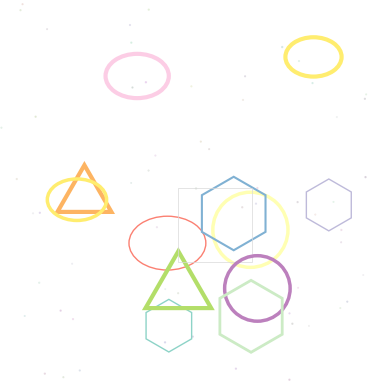[{"shape": "hexagon", "thickness": 1, "radius": 0.34, "center": [0.439, 0.154]}, {"shape": "circle", "thickness": 2.5, "radius": 0.49, "center": [0.65, 0.403]}, {"shape": "hexagon", "thickness": 1, "radius": 0.34, "center": [0.854, 0.468]}, {"shape": "oval", "thickness": 1, "radius": 0.5, "center": [0.435, 0.369]}, {"shape": "hexagon", "thickness": 1.5, "radius": 0.48, "center": [0.607, 0.445]}, {"shape": "triangle", "thickness": 3, "radius": 0.4, "center": [0.219, 0.49]}, {"shape": "triangle", "thickness": 3, "radius": 0.49, "center": [0.463, 0.249]}, {"shape": "oval", "thickness": 3, "radius": 0.41, "center": [0.356, 0.803]}, {"shape": "square", "thickness": 0.5, "radius": 0.47, "center": [0.558, 0.416]}, {"shape": "circle", "thickness": 2.5, "radius": 0.43, "center": [0.669, 0.251]}, {"shape": "hexagon", "thickness": 2, "radius": 0.47, "center": [0.652, 0.178]}, {"shape": "oval", "thickness": 3, "radius": 0.36, "center": [0.814, 0.852]}, {"shape": "oval", "thickness": 2.5, "radius": 0.38, "center": [0.2, 0.481]}]